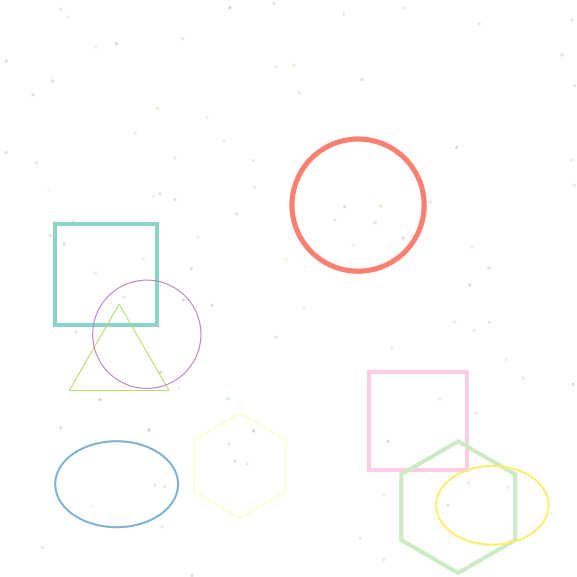[{"shape": "square", "thickness": 2, "radius": 0.44, "center": [0.184, 0.523]}, {"shape": "hexagon", "thickness": 0.5, "radius": 0.45, "center": [0.415, 0.193]}, {"shape": "circle", "thickness": 2.5, "radius": 0.57, "center": [0.62, 0.644]}, {"shape": "oval", "thickness": 1, "radius": 0.53, "center": [0.202, 0.161]}, {"shape": "triangle", "thickness": 0.5, "radius": 0.5, "center": [0.206, 0.373]}, {"shape": "square", "thickness": 2, "radius": 0.42, "center": [0.725, 0.27]}, {"shape": "circle", "thickness": 0.5, "radius": 0.47, "center": [0.254, 0.42]}, {"shape": "hexagon", "thickness": 2, "radius": 0.57, "center": [0.793, 0.121]}, {"shape": "oval", "thickness": 1, "radius": 0.49, "center": [0.853, 0.124]}]